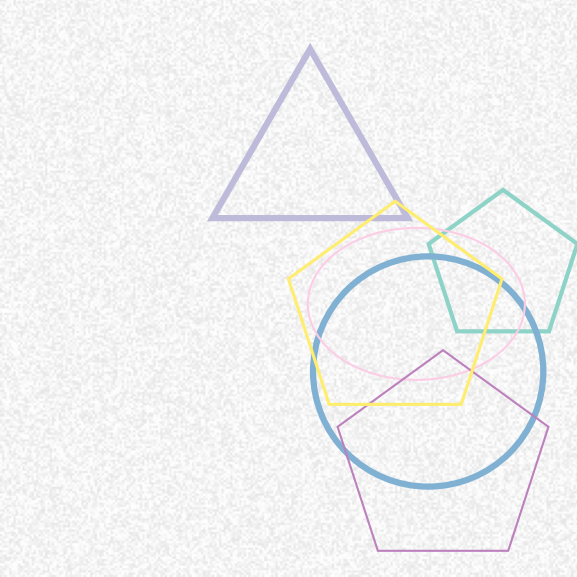[{"shape": "pentagon", "thickness": 2, "radius": 0.68, "center": [0.871, 0.535]}, {"shape": "triangle", "thickness": 3, "radius": 0.98, "center": [0.537, 0.719]}, {"shape": "circle", "thickness": 3, "radius": 1.0, "center": [0.741, 0.356]}, {"shape": "oval", "thickness": 1, "radius": 0.94, "center": [0.721, 0.473]}, {"shape": "pentagon", "thickness": 1, "radius": 0.96, "center": [0.767, 0.201]}, {"shape": "pentagon", "thickness": 1.5, "radius": 0.97, "center": [0.684, 0.456]}]